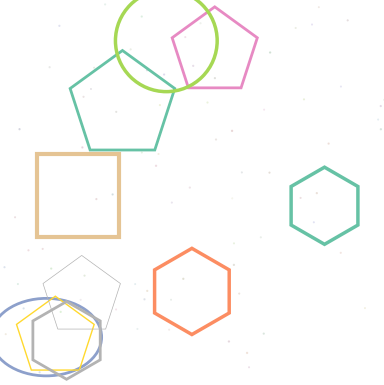[{"shape": "pentagon", "thickness": 2, "radius": 0.71, "center": [0.318, 0.726]}, {"shape": "hexagon", "thickness": 2.5, "radius": 0.5, "center": [0.843, 0.466]}, {"shape": "hexagon", "thickness": 2.5, "radius": 0.56, "center": [0.498, 0.243]}, {"shape": "oval", "thickness": 2, "radius": 0.72, "center": [0.12, 0.124]}, {"shape": "pentagon", "thickness": 2, "radius": 0.58, "center": [0.558, 0.866]}, {"shape": "circle", "thickness": 2.5, "radius": 0.66, "center": [0.432, 0.894]}, {"shape": "pentagon", "thickness": 1, "radius": 0.53, "center": [0.144, 0.125]}, {"shape": "square", "thickness": 3, "radius": 0.53, "center": [0.202, 0.492]}, {"shape": "hexagon", "thickness": 2, "radius": 0.5, "center": [0.173, 0.116]}, {"shape": "pentagon", "thickness": 0.5, "radius": 0.53, "center": [0.212, 0.231]}]